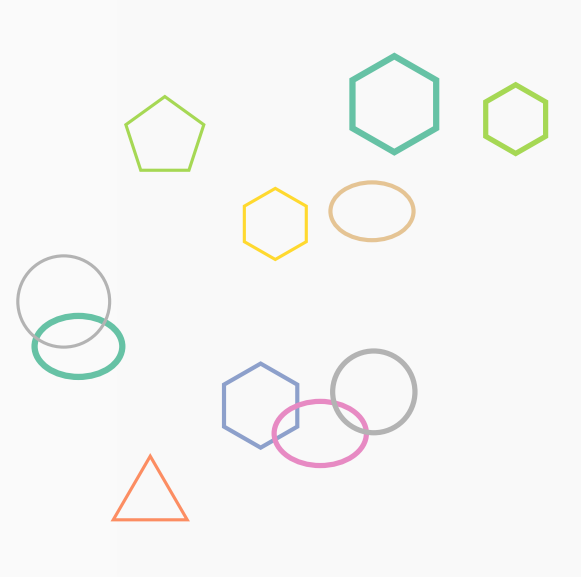[{"shape": "hexagon", "thickness": 3, "radius": 0.42, "center": [0.678, 0.819]}, {"shape": "oval", "thickness": 3, "radius": 0.38, "center": [0.135, 0.399]}, {"shape": "triangle", "thickness": 1.5, "radius": 0.37, "center": [0.258, 0.136]}, {"shape": "hexagon", "thickness": 2, "radius": 0.36, "center": [0.448, 0.297]}, {"shape": "oval", "thickness": 2.5, "radius": 0.4, "center": [0.551, 0.249]}, {"shape": "hexagon", "thickness": 2.5, "radius": 0.3, "center": [0.887, 0.793]}, {"shape": "pentagon", "thickness": 1.5, "radius": 0.35, "center": [0.284, 0.761]}, {"shape": "hexagon", "thickness": 1.5, "radius": 0.31, "center": [0.474, 0.611]}, {"shape": "oval", "thickness": 2, "radius": 0.36, "center": [0.64, 0.633]}, {"shape": "circle", "thickness": 2.5, "radius": 0.35, "center": [0.643, 0.321]}, {"shape": "circle", "thickness": 1.5, "radius": 0.4, "center": [0.11, 0.477]}]